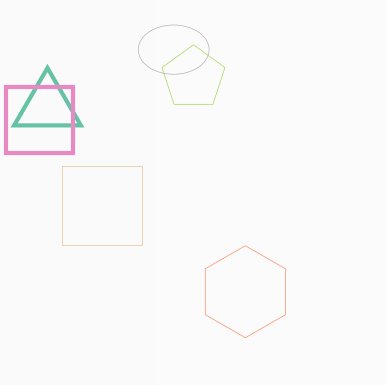[{"shape": "triangle", "thickness": 3, "radius": 0.5, "center": [0.123, 0.724]}, {"shape": "hexagon", "thickness": 0.5, "radius": 0.6, "center": [0.633, 0.242]}, {"shape": "square", "thickness": 3, "radius": 0.43, "center": [0.102, 0.688]}, {"shape": "pentagon", "thickness": 0.5, "radius": 0.43, "center": [0.499, 0.798]}, {"shape": "square", "thickness": 0.5, "radius": 0.51, "center": [0.263, 0.466]}, {"shape": "oval", "thickness": 0.5, "radius": 0.46, "center": [0.448, 0.871]}]